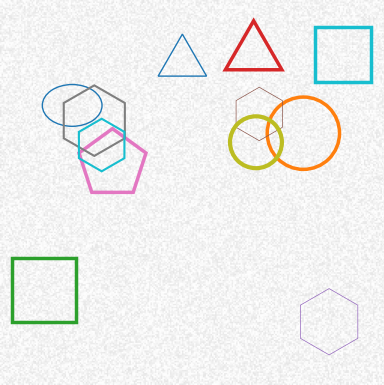[{"shape": "oval", "thickness": 1, "radius": 0.39, "center": [0.187, 0.726]}, {"shape": "triangle", "thickness": 1, "radius": 0.36, "center": [0.474, 0.839]}, {"shape": "circle", "thickness": 2.5, "radius": 0.47, "center": [0.788, 0.654]}, {"shape": "square", "thickness": 2.5, "radius": 0.42, "center": [0.114, 0.246]}, {"shape": "triangle", "thickness": 2.5, "radius": 0.42, "center": [0.659, 0.861]}, {"shape": "hexagon", "thickness": 0.5, "radius": 0.43, "center": [0.855, 0.164]}, {"shape": "hexagon", "thickness": 0.5, "radius": 0.35, "center": [0.673, 0.704]}, {"shape": "pentagon", "thickness": 2.5, "radius": 0.46, "center": [0.292, 0.574]}, {"shape": "hexagon", "thickness": 1.5, "radius": 0.46, "center": [0.245, 0.687]}, {"shape": "circle", "thickness": 3, "radius": 0.34, "center": [0.665, 0.631]}, {"shape": "square", "thickness": 2.5, "radius": 0.36, "center": [0.89, 0.858]}, {"shape": "hexagon", "thickness": 1.5, "radius": 0.34, "center": [0.264, 0.623]}]